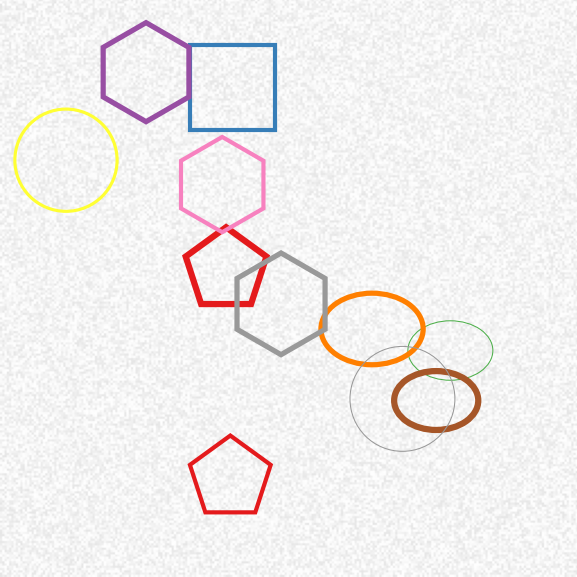[{"shape": "pentagon", "thickness": 2, "radius": 0.37, "center": [0.399, 0.171]}, {"shape": "pentagon", "thickness": 3, "radius": 0.37, "center": [0.391, 0.532]}, {"shape": "square", "thickness": 2, "radius": 0.37, "center": [0.403, 0.848]}, {"shape": "oval", "thickness": 0.5, "radius": 0.37, "center": [0.78, 0.392]}, {"shape": "hexagon", "thickness": 2.5, "radius": 0.43, "center": [0.253, 0.874]}, {"shape": "oval", "thickness": 2.5, "radius": 0.44, "center": [0.644, 0.429]}, {"shape": "circle", "thickness": 1.5, "radius": 0.44, "center": [0.114, 0.722]}, {"shape": "oval", "thickness": 3, "radius": 0.36, "center": [0.755, 0.306]}, {"shape": "hexagon", "thickness": 2, "radius": 0.41, "center": [0.385, 0.68]}, {"shape": "circle", "thickness": 0.5, "radius": 0.45, "center": [0.697, 0.308]}, {"shape": "hexagon", "thickness": 2.5, "radius": 0.44, "center": [0.487, 0.473]}]